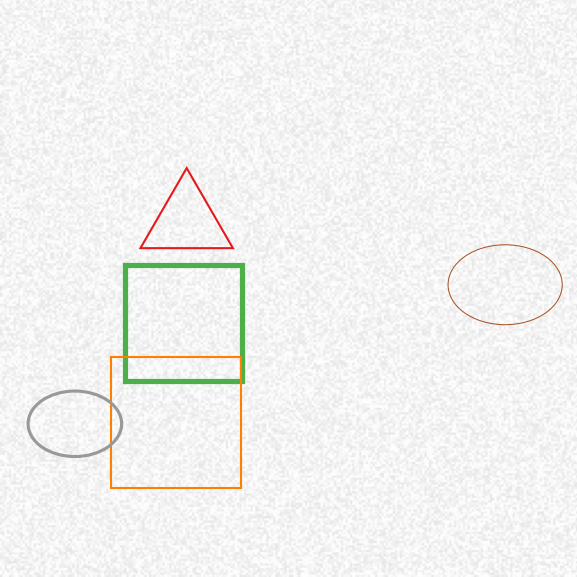[{"shape": "triangle", "thickness": 1, "radius": 0.46, "center": [0.323, 0.616]}, {"shape": "square", "thickness": 2.5, "radius": 0.51, "center": [0.317, 0.44]}, {"shape": "square", "thickness": 1, "radius": 0.57, "center": [0.305, 0.268]}, {"shape": "oval", "thickness": 0.5, "radius": 0.49, "center": [0.875, 0.506]}, {"shape": "oval", "thickness": 1.5, "radius": 0.4, "center": [0.13, 0.265]}]